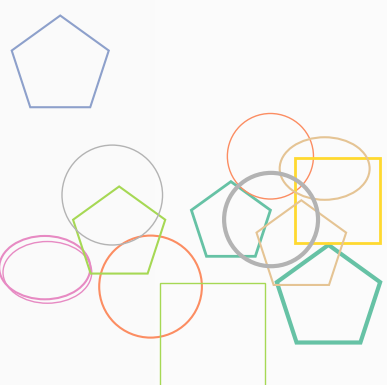[{"shape": "pentagon", "thickness": 3, "radius": 0.7, "center": [0.848, 0.224]}, {"shape": "pentagon", "thickness": 2, "radius": 0.54, "center": [0.596, 0.421]}, {"shape": "circle", "thickness": 1.5, "radius": 0.66, "center": [0.389, 0.256]}, {"shape": "circle", "thickness": 1, "radius": 0.56, "center": [0.698, 0.594]}, {"shape": "pentagon", "thickness": 1.5, "radius": 0.66, "center": [0.155, 0.828]}, {"shape": "oval", "thickness": 1.5, "radius": 0.59, "center": [0.116, 0.305]}, {"shape": "oval", "thickness": 1, "radius": 0.57, "center": [0.122, 0.293]}, {"shape": "square", "thickness": 1, "radius": 0.68, "center": [0.548, 0.13]}, {"shape": "pentagon", "thickness": 1.5, "radius": 0.63, "center": [0.307, 0.391]}, {"shape": "square", "thickness": 2, "radius": 0.55, "center": [0.871, 0.479]}, {"shape": "oval", "thickness": 1.5, "radius": 0.58, "center": [0.838, 0.562]}, {"shape": "pentagon", "thickness": 1.5, "radius": 0.61, "center": [0.778, 0.358]}, {"shape": "circle", "thickness": 1, "radius": 0.65, "center": [0.29, 0.493]}, {"shape": "circle", "thickness": 3, "radius": 0.61, "center": [0.7, 0.43]}]